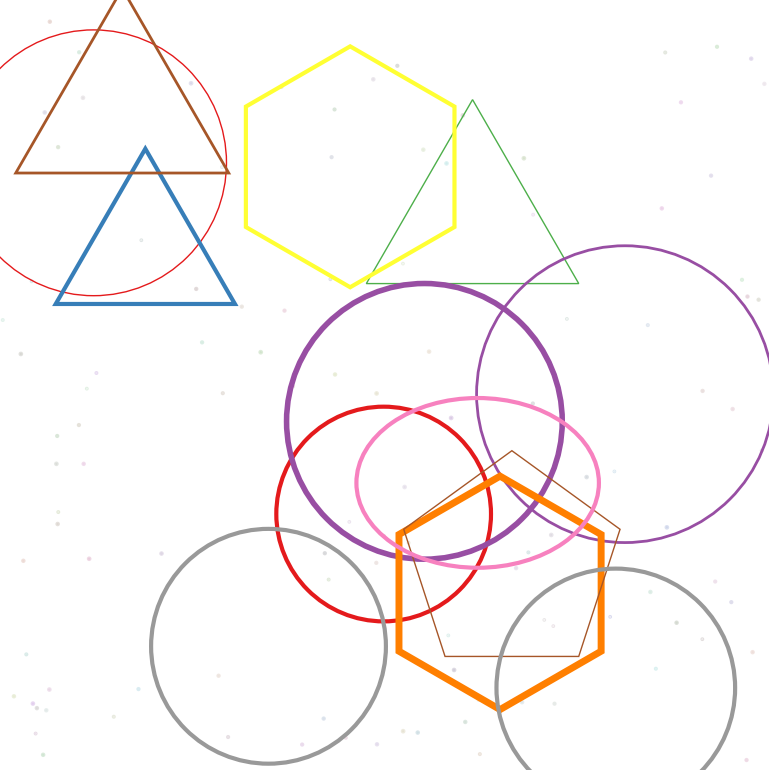[{"shape": "circle", "thickness": 1.5, "radius": 0.7, "center": [0.498, 0.332]}, {"shape": "circle", "thickness": 0.5, "radius": 0.86, "center": [0.122, 0.789]}, {"shape": "triangle", "thickness": 1.5, "radius": 0.67, "center": [0.189, 0.672]}, {"shape": "triangle", "thickness": 0.5, "radius": 0.8, "center": [0.614, 0.711]}, {"shape": "circle", "thickness": 2, "radius": 0.9, "center": [0.551, 0.453]}, {"shape": "circle", "thickness": 1, "radius": 0.96, "center": [0.812, 0.488]}, {"shape": "hexagon", "thickness": 2.5, "radius": 0.76, "center": [0.649, 0.23]}, {"shape": "hexagon", "thickness": 1.5, "radius": 0.78, "center": [0.455, 0.783]}, {"shape": "triangle", "thickness": 1, "radius": 0.8, "center": [0.159, 0.855]}, {"shape": "pentagon", "thickness": 0.5, "radius": 0.74, "center": [0.665, 0.267]}, {"shape": "oval", "thickness": 1.5, "radius": 0.79, "center": [0.62, 0.373]}, {"shape": "circle", "thickness": 1.5, "radius": 0.76, "center": [0.349, 0.161]}, {"shape": "circle", "thickness": 1.5, "radius": 0.77, "center": [0.8, 0.107]}]